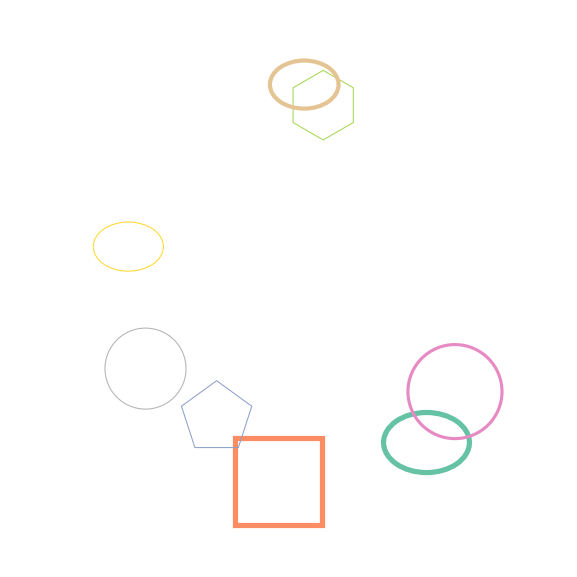[{"shape": "oval", "thickness": 2.5, "radius": 0.37, "center": [0.739, 0.233]}, {"shape": "square", "thickness": 2.5, "radius": 0.38, "center": [0.482, 0.165]}, {"shape": "pentagon", "thickness": 0.5, "radius": 0.32, "center": [0.375, 0.276]}, {"shape": "circle", "thickness": 1.5, "radius": 0.41, "center": [0.788, 0.321]}, {"shape": "hexagon", "thickness": 0.5, "radius": 0.3, "center": [0.56, 0.817]}, {"shape": "oval", "thickness": 0.5, "radius": 0.3, "center": [0.222, 0.572]}, {"shape": "oval", "thickness": 2, "radius": 0.3, "center": [0.527, 0.853]}, {"shape": "circle", "thickness": 0.5, "radius": 0.35, "center": [0.252, 0.361]}]